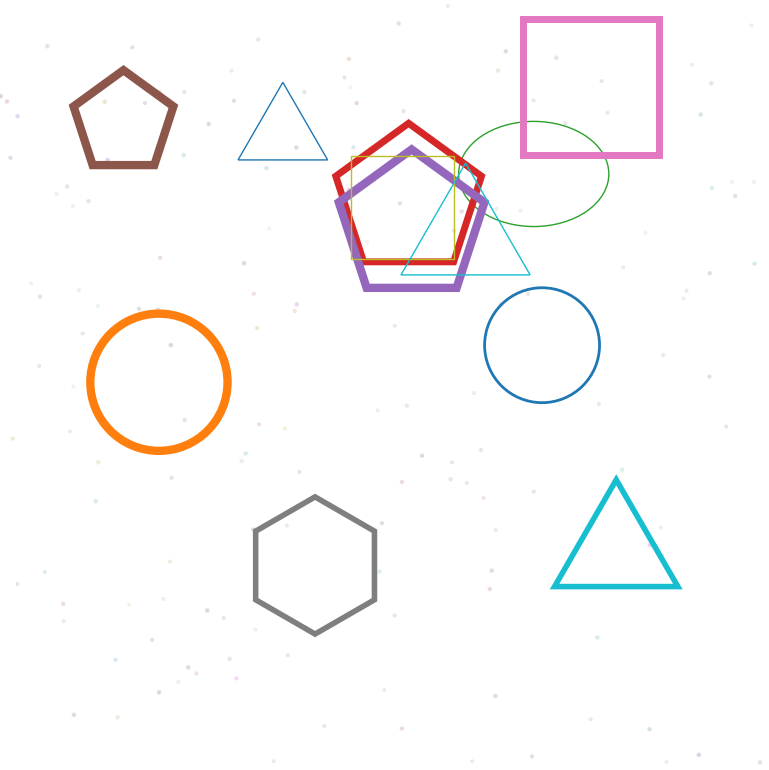[{"shape": "triangle", "thickness": 0.5, "radius": 0.34, "center": [0.367, 0.826]}, {"shape": "circle", "thickness": 1, "radius": 0.37, "center": [0.704, 0.552]}, {"shape": "circle", "thickness": 3, "radius": 0.45, "center": [0.206, 0.504]}, {"shape": "oval", "thickness": 0.5, "radius": 0.49, "center": [0.693, 0.774]}, {"shape": "pentagon", "thickness": 2.5, "radius": 0.5, "center": [0.531, 0.74]}, {"shape": "pentagon", "thickness": 3, "radius": 0.5, "center": [0.535, 0.707]}, {"shape": "pentagon", "thickness": 3, "radius": 0.34, "center": [0.16, 0.841]}, {"shape": "square", "thickness": 2.5, "radius": 0.44, "center": [0.768, 0.887]}, {"shape": "hexagon", "thickness": 2, "radius": 0.45, "center": [0.409, 0.266]}, {"shape": "square", "thickness": 0.5, "radius": 0.33, "center": [0.522, 0.73]}, {"shape": "triangle", "thickness": 0.5, "radius": 0.48, "center": [0.605, 0.691]}, {"shape": "triangle", "thickness": 2, "radius": 0.46, "center": [0.8, 0.284]}]